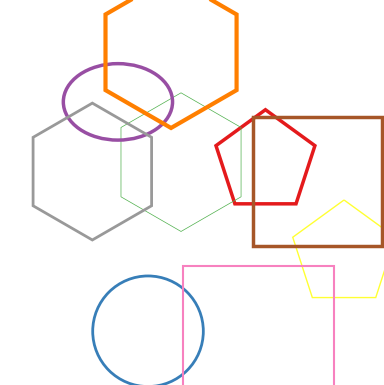[{"shape": "pentagon", "thickness": 2.5, "radius": 0.68, "center": [0.689, 0.58]}, {"shape": "circle", "thickness": 2, "radius": 0.72, "center": [0.384, 0.14]}, {"shape": "hexagon", "thickness": 0.5, "radius": 0.9, "center": [0.47, 0.579]}, {"shape": "oval", "thickness": 2.5, "radius": 0.71, "center": [0.306, 0.735]}, {"shape": "hexagon", "thickness": 3, "radius": 0.98, "center": [0.444, 0.864]}, {"shape": "pentagon", "thickness": 1, "radius": 0.7, "center": [0.894, 0.34]}, {"shape": "square", "thickness": 2.5, "radius": 0.84, "center": [0.825, 0.529]}, {"shape": "square", "thickness": 1.5, "radius": 0.98, "center": [0.672, 0.112]}, {"shape": "hexagon", "thickness": 2, "radius": 0.89, "center": [0.24, 0.554]}]